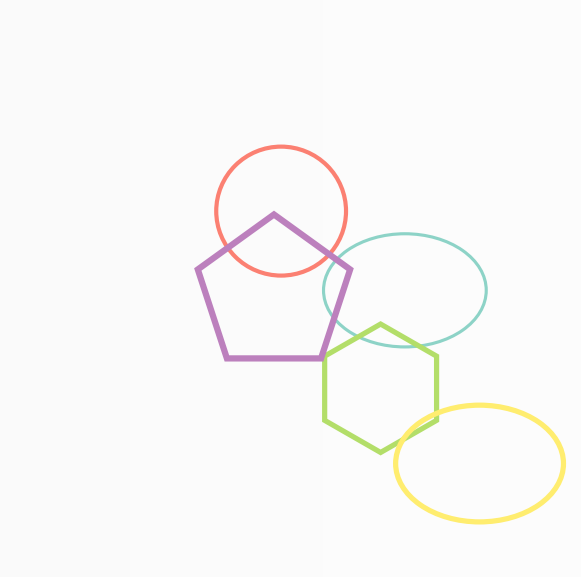[{"shape": "oval", "thickness": 1.5, "radius": 0.7, "center": [0.697, 0.496]}, {"shape": "circle", "thickness": 2, "radius": 0.56, "center": [0.484, 0.634]}, {"shape": "hexagon", "thickness": 2.5, "radius": 0.56, "center": [0.655, 0.327]}, {"shape": "pentagon", "thickness": 3, "radius": 0.69, "center": [0.471, 0.49]}, {"shape": "oval", "thickness": 2.5, "radius": 0.72, "center": [0.825, 0.196]}]